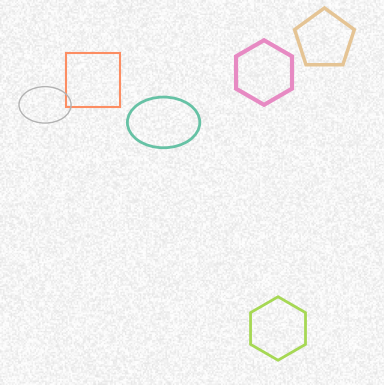[{"shape": "oval", "thickness": 2, "radius": 0.47, "center": [0.425, 0.682]}, {"shape": "square", "thickness": 1.5, "radius": 0.35, "center": [0.241, 0.793]}, {"shape": "hexagon", "thickness": 3, "radius": 0.42, "center": [0.686, 0.812]}, {"shape": "hexagon", "thickness": 2, "radius": 0.41, "center": [0.722, 0.147]}, {"shape": "pentagon", "thickness": 2.5, "radius": 0.41, "center": [0.843, 0.898]}, {"shape": "oval", "thickness": 1, "radius": 0.34, "center": [0.117, 0.728]}]